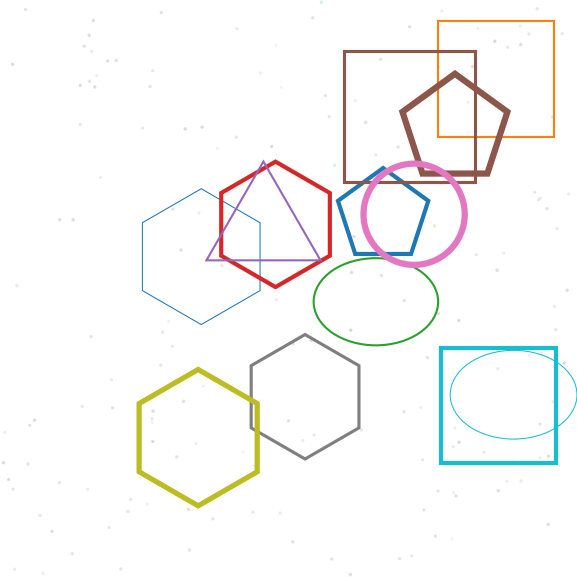[{"shape": "pentagon", "thickness": 2, "radius": 0.41, "center": [0.663, 0.626]}, {"shape": "hexagon", "thickness": 0.5, "radius": 0.59, "center": [0.348, 0.555]}, {"shape": "square", "thickness": 1, "radius": 0.5, "center": [0.859, 0.863]}, {"shape": "oval", "thickness": 1, "radius": 0.54, "center": [0.651, 0.477]}, {"shape": "hexagon", "thickness": 2, "radius": 0.54, "center": [0.477, 0.611]}, {"shape": "triangle", "thickness": 1, "radius": 0.57, "center": [0.456, 0.605]}, {"shape": "square", "thickness": 1.5, "radius": 0.57, "center": [0.709, 0.798]}, {"shape": "pentagon", "thickness": 3, "radius": 0.48, "center": [0.788, 0.776]}, {"shape": "circle", "thickness": 3, "radius": 0.44, "center": [0.717, 0.628]}, {"shape": "hexagon", "thickness": 1.5, "radius": 0.54, "center": [0.528, 0.312]}, {"shape": "hexagon", "thickness": 2.5, "radius": 0.59, "center": [0.343, 0.241]}, {"shape": "oval", "thickness": 0.5, "radius": 0.55, "center": [0.889, 0.316]}, {"shape": "square", "thickness": 2, "radius": 0.5, "center": [0.864, 0.297]}]